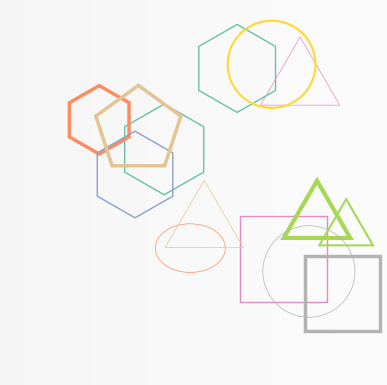[{"shape": "hexagon", "thickness": 1, "radius": 0.57, "center": [0.612, 0.822]}, {"shape": "hexagon", "thickness": 1, "radius": 0.59, "center": [0.424, 0.612]}, {"shape": "oval", "thickness": 0.5, "radius": 0.45, "center": [0.491, 0.356]}, {"shape": "hexagon", "thickness": 2.5, "radius": 0.44, "center": [0.256, 0.689]}, {"shape": "hexagon", "thickness": 1, "radius": 0.56, "center": [0.348, 0.547]}, {"shape": "triangle", "thickness": 0.5, "radius": 0.59, "center": [0.775, 0.786]}, {"shape": "square", "thickness": 1, "radius": 0.56, "center": [0.731, 0.327]}, {"shape": "triangle", "thickness": 3, "radius": 0.5, "center": [0.818, 0.432]}, {"shape": "triangle", "thickness": 1.5, "radius": 0.4, "center": [0.893, 0.403]}, {"shape": "circle", "thickness": 1.5, "radius": 0.57, "center": [0.701, 0.833]}, {"shape": "triangle", "thickness": 0.5, "radius": 0.58, "center": [0.527, 0.415]}, {"shape": "pentagon", "thickness": 2.5, "radius": 0.58, "center": [0.357, 0.663]}, {"shape": "square", "thickness": 2.5, "radius": 0.48, "center": [0.884, 0.238]}, {"shape": "circle", "thickness": 0.5, "radius": 0.59, "center": [0.797, 0.295]}]